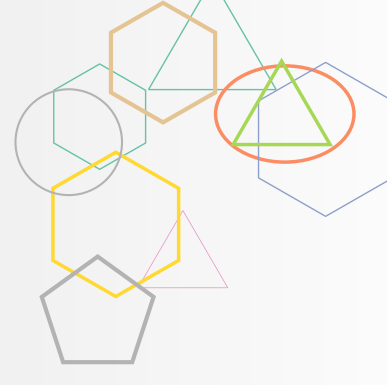[{"shape": "hexagon", "thickness": 1, "radius": 0.68, "center": [0.257, 0.697]}, {"shape": "triangle", "thickness": 1, "radius": 0.95, "center": [0.548, 0.862]}, {"shape": "oval", "thickness": 2.5, "radius": 0.89, "center": [0.735, 0.704]}, {"shape": "hexagon", "thickness": 1, "radius": 1.0, "center": [0.84, 0.638]}, {"shape": "triangle", "thickness": 0.5, "radius": 0.67, "center": [0.472, 0.319]}, {"shape": "triangle", "thickness": 2.5, "radius": 0.72, "center": [0.727, 0.697]}, {"shape": "hexagon", "thickness": 2.5, "radius": 0.94, "center": [0.299, 0.417]}, {"shape": "hexagon", "thickness": 3, "radius": 0.78, "center": [0.421, 0.837]}, {"shape": "circle", "thickness": 1.5, "radius": 0.69, "center": [0.177, 0.631]}, {"shape": "pentagon", "thickness": 3, "radius": 0.76, "center": [0.252, 0.182]}]